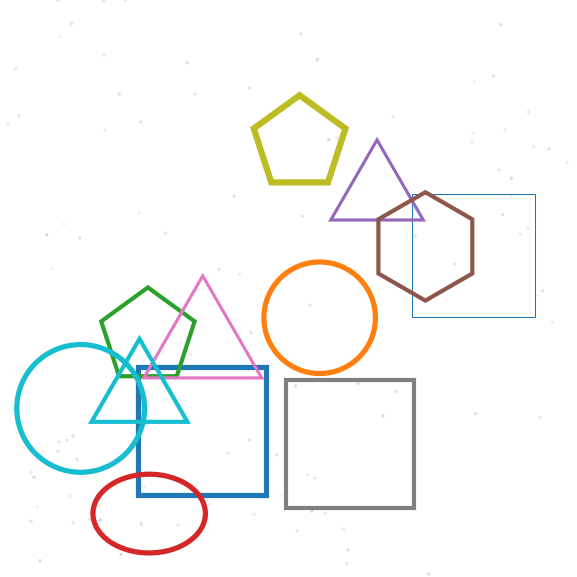[{"shape": "square", "thickness": 2.5, "radius": 0.55, "center": [0.35, 0.253]}, {"shape": "square", "thickness": 0.5, "radius": 0.53, "center": [0.819, 0.556]}, {"shape": "circle", "thickness": 2.5, "radius": 0.48, "center": [0.554, 0.449]}, {"shape": "pentagon", "thickness": 2, "radius": 0.42, "center": [0.256, 0.416]}, {"shape": "oval", "thickness": 2.5, "radius": 0.49, "center": [0.258, 0.11]}, {"shape": "triangle", "thickness": 1.5, "radius": 0.46, "center": [0.653, 0.664]}, {"shape": "hexagon", "thickness": 2, "radius": 0.47, "center": [0.737, 0.572]}, {"shape": "triangle", "thickness": 1.5, "radius": 0.59, "center": [0.351, 0.404]}, {"shape": "square", "thickness": 2, "radius": 0.55, "center": [0.605, 0.231]}, {"shape": "pentagon", "thickness": 3, "radius": 0.42, "center": [0.519, 0.751]}, {"shape": "circle", "thickness": 2.5, "radius": 0.55, "center": [0.14, 0.292]}, {"shape": "triangle", "thickness": 2, "radius": 0.48, "center": [0.242, 0.317]}]